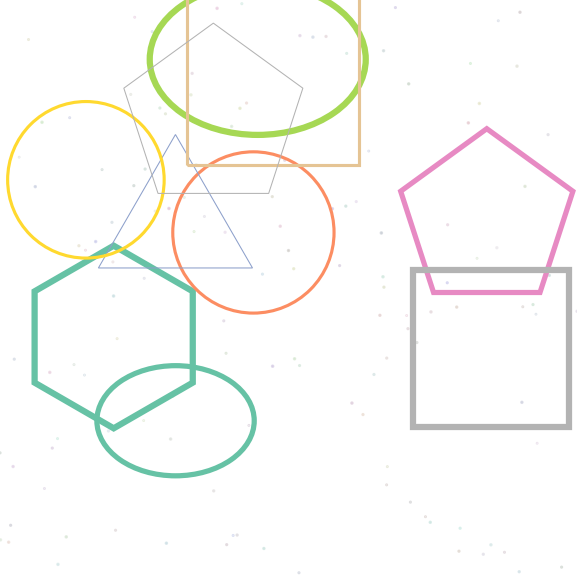[{"shape": "hexagon", "thickness": 3, "radius": 0.79, "center": [0.197, 0.416]}, {"shape": "oval", "thickness": 2.5, "radius": 0.68, "center": [0.304, 0.271]}, {"shape": "circle", "thickness": 1.5, "radius": 0.7, "center": [0.439, 0.597]}, {"shape": "triangle", "thickness": 0.5, "radius": 0.77, "center": [0.304, 0.612]}, {"shape": "pentagon", "thickness": 2.5, "radius": 0.78, "center": [0.843, 0.619]}, {"shape": "oval", "thickness": 3, "radius": 0.94, "center": [0.446, 0.896]}, {"shape": "circle", "thickness": 1.5, "radius": 0.68, "center": [0.149, 0.688]}, {"shape": "square", "thickness": 1.5, "radius": 0.74, "center": [0.473, 0.862]}, {"shape": "square", "thickness": 3, "radius": 0.68, "center": [0.85, 0.395]}, {"shape": "pentagon", "thickness": 0.5, "radius": 0.81, "center": [0.369, 0.796]}]